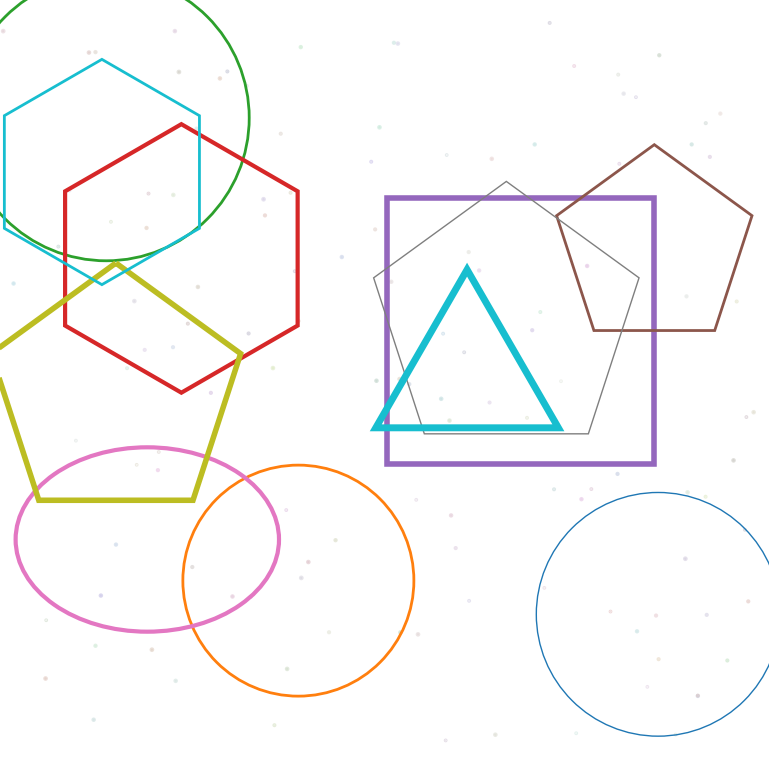[{"shape": "circle", "thickness": 0.5, "radius": 0.79, "center": [0.855, 0.202]}, {"shape": "circle", "thickness": 1, "radius": 0.75, "center": [0.387, 0.246]}, {"shape": "circle", "thickness": 1, "radius": 0.93, "center": [0.138, 0.847]}, {"shape": "hexagon", "thickness": 1.5, "radius": 0.87, "center": [0.236, 0.664]}, {"shape": "square", "thickness": 2, "radius": 0.86, "center": [0.676, 0.57]}, {"shape": "pentagon", "thickness": 1, "radius": 0.67, "center": [0.85, 0.679]}, {"shape": "oval", "thickness": 1.5, "radius": 0.86, "center": [0.191, 0.299]}, {"shape": "pentagon", "thickness": 0.5, "radius": 0.91, "center": [0.658, 0.583]}, {"shape": "pentagon", "thickness": 2, "radius": 0.85, "center": [0.15, 0.488]}, {"shape": "hexagon", "thickness": 1, "radius": 0.73, "center": [0.132, 0.777]}, {"shape": "triangle", "thickness": 2.5, "radius": 0.68, "center": [0.607, 0.513]}]